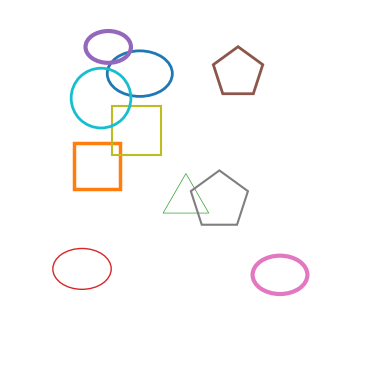[{"shape": "oval", "thickness": 2, "radius": 0.42, "center": [0.363, 0.809]}, {"shape": "square", "thickness": 2.5, "radius": 0.3, "center": [0.252, 0.57]}, {"shape": "triangle", "thickness": 0.5, "radius": 0.34, "center": [0.483, 0.481]}, {"shape": "oval", "thickness": 1, "radius": 0.38, "center": [0.213, 0.302]}, {"shape": "oval", "thickness": 3, "radius": 0.3, "center": [0.281, 0.878]}, {"shape": "pentagon", "thickness": 2, "radius": 0.34, "center": [0.618, 0.811]}, {"shape": "oval", "thickness": 3, "radius": 0.36, "center": [0.727, 0.286]}, {"shape": "pentagon", "thickness": 1.5, "radius": 0.39, "center": [0.57, 0.479]}, {"shape": "square", "thickness": 1.5, "radius": 0.32, "center": [0.355, 0.662]}, {"shape": "circle", "thickness": 2, "radius": 0.39, "center": [0.262, 0.745]}]